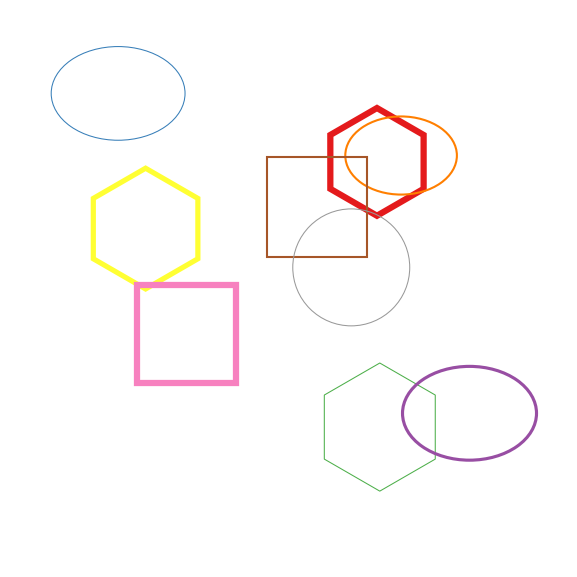[{"shape": "hexagon", "thickness": 3, "radius": 0.47, "center": [0.653, 0.719]}, {"shape": "oval", "thickness": 0.5, "radius": 0.58, "center": [0.205, 0.837]}, {"shape": "hexagon", "thickness": 0.5, "radius": 0.55, "center": [0.658, 0.26]}, {"shape": "oval", "thickness": 1.5, "radius": 0.58, "center": [0.813, 0.284]}, {"shape": "oval", "thickness": 1, "radius": 0.48, "center": [0.695, 0.73]}, {"shape": "hexagon", "thickness": 2.5, "radius": 0.52, "center": [0.252, 0.603]}, {"shape": "square", "thickness": 1, "radius": 0.43, "center": [0.549, 0.64]}, {"shape": "square", "thickness": 3, "radius": 0.43, "center": [0.323, 0.421]}, {"shape": "circle", "thickness": 0.5, "radius": 0.51, "center": [0.608, 0.536]}]